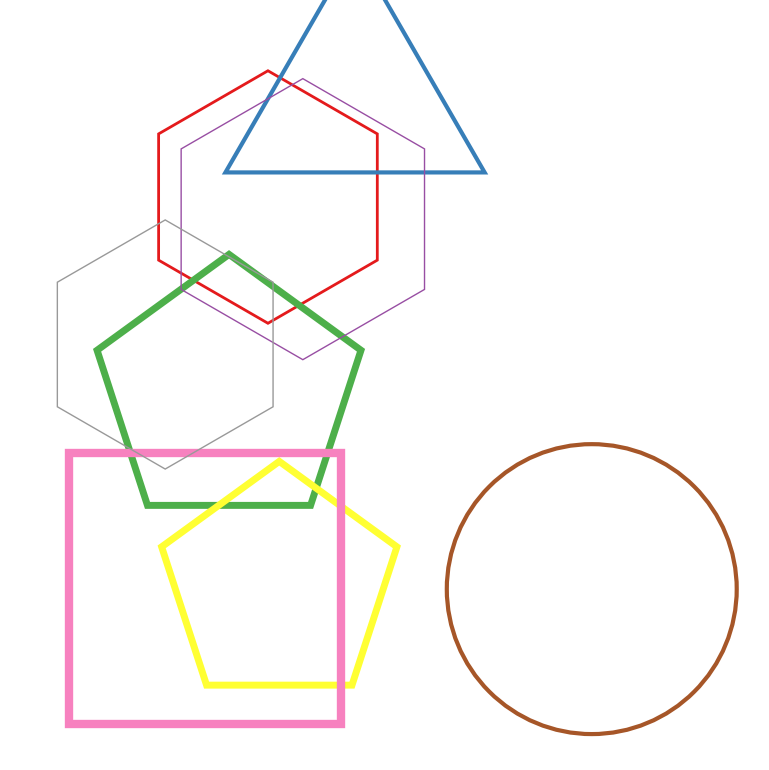[{"shape": "hexagon", "thickness": 1, "radius": 0.82, "center": [0.348, 0.744]}, {"shape": "triangle", "thickness": 1.5, "radius": 0.97, "center": [0.461, 0.873]}, {"shape": "pentagon", "thickness": 2.5, "radius": 0.9, "center": [0.297, 0.489]}, {"shape": "hexagon", "thickness": 0.5, "radius": 0.91, "center": [0.393, 0.715]}, {"shape": "pentagon", "thickness": 2.5, "radius": 0.8, "center": [0.363, 0.24]}, {"shape": "circle", "thickness": 1.5, "radius": 0.94, "center": [0.769, 0.235]}, {"shape": "square", "thickness": 3, "radius": 0.88, "center": [0.266, 0.236]}, {"shape": "hexagon", "thickness": 0.5, "radius": 0.81, "center": [0.215, 0.553]}]